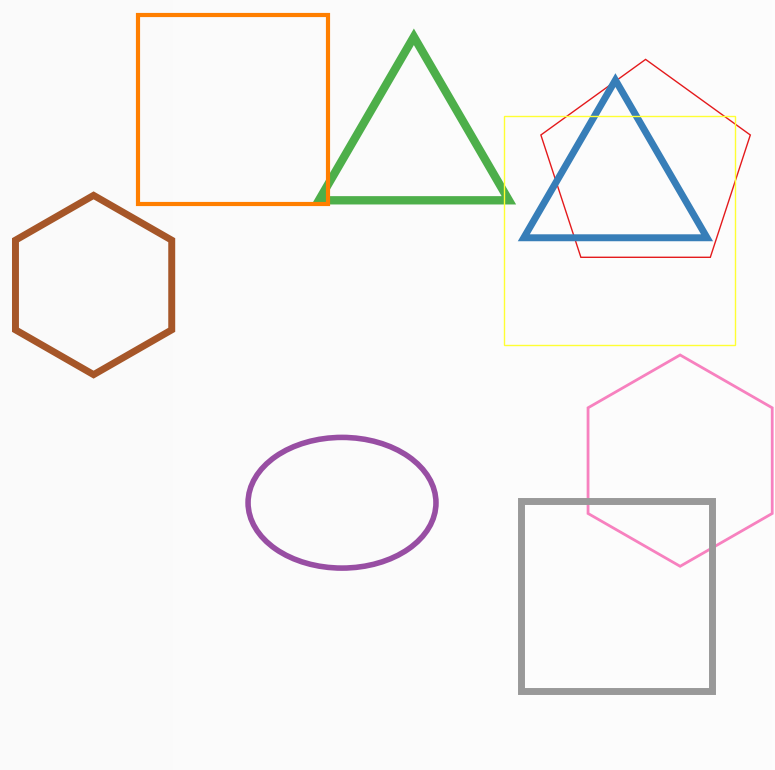[{"shape": "pentagon", "thickness": 0.5, "radius": 0.71, "center": [0.833, 0.781]}, {"shape": "triangle", "thickness": 2.5, "radius": 0.68, "center": [0.794, 0.759]}, {"shape": "triangle", "thickness": 3, "radius": 0.71, "center": [0.534, 0.811]}, {"shape": "oval", "thickness": 2, "radius": 0.61, "center": [0.441, 0.347]}, {"shape": "square", "thickness": 1.5, "radius": 0.61, "center": [0.301, 0.858]}, {"shape": "square", "thickness": 0.5, "radius": 0.74, "center": [0.799, 0.701]}, {"shape": "hexagon", "thickness": 2.5, "radius": 0.58, "center": [0.121, 0.63]}, {"shape": "hexagon", "thickness": 1, "radius": 0.69, "center": [0.878, 0.402]}, {"shape": "square", "thickness": 2.5, "radius": 0.62, "center": [0.796, 0.226]}]